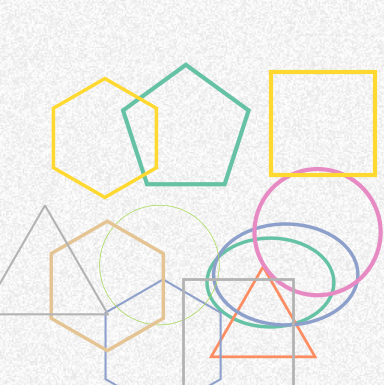[{"shape": "oval", "thickness": 2.5, "radius": 0.82, "center": [0.702, 0.266]}, {"shape": "pentagon", "thickness": 3, "radius": 0.86, "center": [0.483, 0.66]}, {"shape": "triangle", "thickness": 2, "radius": 0.78, "center": [0.683, 0.151]}, {"shape": "oval", "thickness": 2.5, "radius": 0.94, "center": [0.742, 0.287]}, {"shape": "hexagon", "thickness": 1.5, "radius": 0.86, "center": [0.424, 0.102]}, {"shape": "circle", "thickness": 3, "radius": 0.82, "center": [0.825, 0.397]}, {"shape": "circle", "thickness": 0.5, "radius": 0.78, "center": [0.414, 0.312]}, {"shape": "square", "thickness": 3, "radius": 0.67, "center": [0.839, 0.68]}, {"shape": "hexagon", "thickness": 2.5, "radius": 0.77, "center": [0.273, 0.642]}, {"shape": "hexagon", "thickness": 2.5, "radius": 0.84, "center": [0.279, 0.257]}, {"shape": "triangle", "thickness": 1.5, "radius": 0.94, "center": [0.117, 0.278]}, {"shape": "square", "thickness": 2, "radius": 0.72, "center": [0.618, 0.132]}]